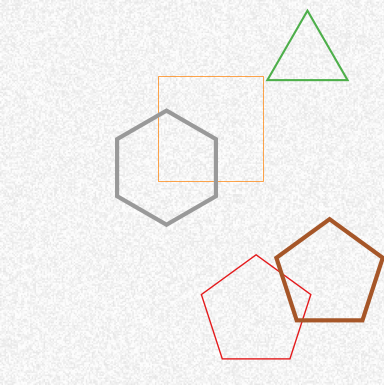[{"shape": "pentagon", "thickness": 1, "radius": 0.75, "center": [0.665, 0.189]}, {"shape": "triangle", "thickness": 1.5, "radius": 0.6, "center": [0.799, 0.852]}, {"shape": "square", "thickness": 0.5, "radius": 0.68, "center": [0.546, 0.666]}, {"shape": "pentagon", "thickness": 3, "radius": 0.73, "center": [0.856, 0.285]}, {"shape": "hexagon", "thickness": 3, "radius": 0.74, "center": [0.432, 0.565]}]